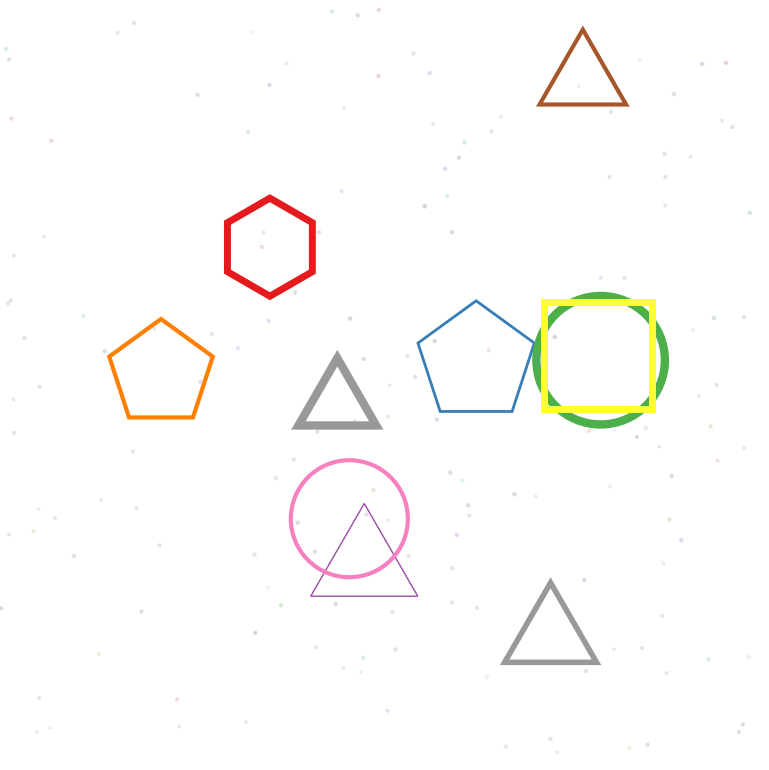[{"shape": "hexagon", "thickness": 2.5, "radius": 0.32, "center": [0.351, 0.679]}, {"shape": "pentagon", "thickness": 1, "radius": 0.4, "center": [0.618, 0.53]}, {"shape": "circle", "thickness": 3, "radius": 0.42, "center": [0.78, 0.532]}, {"shape": "triangle", "thickness": 0.5, "radius": 0.4, "center": [0.473, 0.266]}, {"shape": "pentagon", "thickness": 1.5, "radius": 0.35, "center": [0.209, 0.515]}, {"shape": "square", "thickness": 2.5, "radius": 0.35, "center": [0.777, 0.538]}, {"shape": "triangle", "thickness": 1.5, "radius": 0.32, "center": [0.757, 0.897]}, {"shape": "circle", "thickness": 1.5, "radius": 0.38, "center": [0.454, 0.326]}, {"shape": "triangle", "thickness": 2, "radius": 0.34, "center": [0.715, 0.174]}, {"shape": "triangle", "thickness": 3, "radius": 0.29, "center": [0.438, 0.477]}]